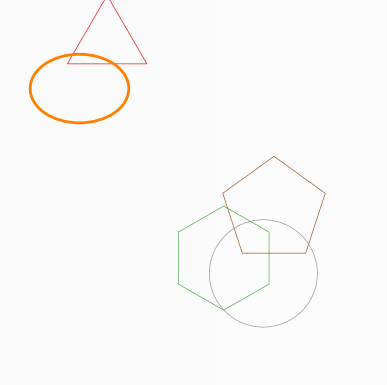[{"shape": "triangle", "thickness": 0.5, "radius": 0.59, "center": [0.276, 0.893]}, {"shape": "hexagon", "thickness": 0.5, "radius": 0.68, "center": [0.577, 0.33]}, {"shape": "oval", "thickness": 2, "radius": 0.64, "center": [0.205, 0.77]}, {"shape": "pentagon", "thickness": 0.5, "radius": 0.7, "center": [0.707, 0.455]}, {"shape": "circle", "thickness": 0.5, "radius": 0.7, "center": [0.68, 0.29]}]